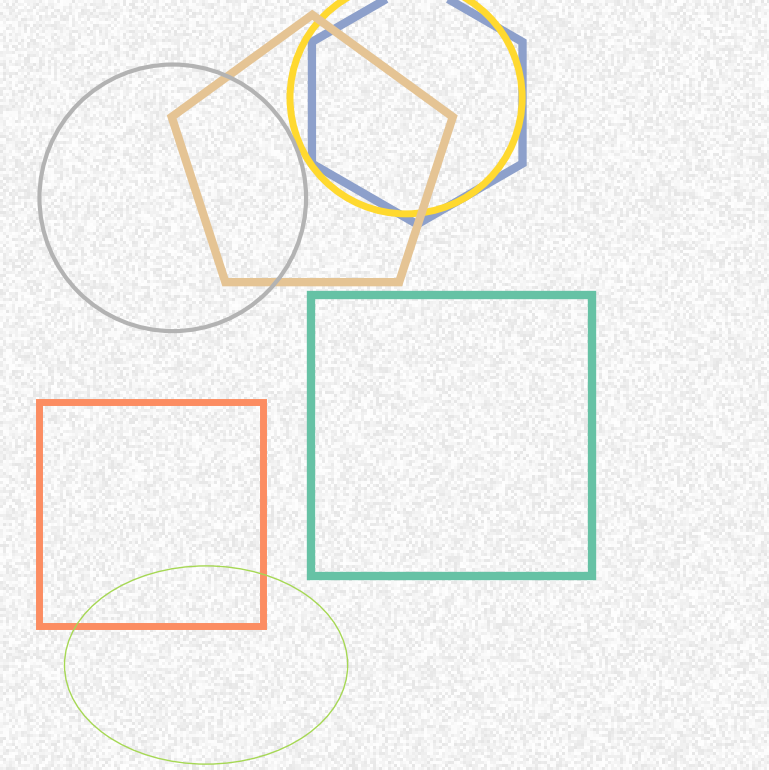[{"shape": "square", "thickness": 3, "radius": 0.91, "center": [0.587, 0.434]}, {"shape": "square", "thickness": 2.5, "radius": 0.73, "center": [0.196, 0.332]}, {"shape": "hexagon", "thickness": 3, "radius": 0.79, "center": [0.542, 0.867]}, {"shape": "oval", "thickness": 0.5, "radius": 0.92, "center": [0.268, 0.136]}, {"shape": "circle", "thickness": 2.5, "radius": 0.75, "center": [0.527, 0.873]}, {"shape": "pentagon", "thickness": 3, "radius": 0.96, "center": [0.406, 0.789]}, {"shape": "circle", "thickness": 1.5, "radius": 0.87, "center": [0.224, 0.743]}]